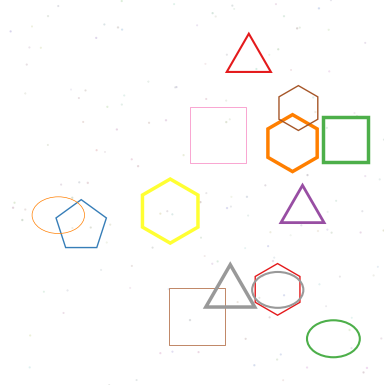[{"shape": "hexagon", "thickness": 1, "radius": 0.34, "center": [0.721, 0.248]}, {"shape": "triangle", "thickness": 1.5, "radius": 0.33, "center": [0.646, 0.846]}, {"shape": "pentagon", "thickness": 1, "radius": 0.34, "center": [0.211, 0.413]}, {"shape": "oval", "thickness": 1.5, "radius": 0.34, "center": [0.866, 0.12]}, {"shape": "square", "thickness": 2.5, "radius": 0.29, "center": [0.898, 0.638]}, {"shape": "triangle", "thickness": 2, "radius": 0.32, "center": [0.786, 0.454]}, {"shape": "oval", "thickness": 0.5, "radius": 0.34, "center": [0.151, 0.441]}, {"shape": "hexagon", "thickness": 2.5, "radius": 0.37, "center": [0.76, 0.628]}, {"shape": "hexagon", "thickness": 2.5, "radius": 0.42, "center": [0.442, 0.452]}, {"shape": "square", "thickness": 0.5, "radius": 0.37, "center": [0.512, 0.178]}, {"shape": "hexagon", "thickness": 1, "radius": 0.29, "center": [0.775, 0.719]}, {"shape": "square", "thickness": 0.5, "radius": 0.36, "center": [0.566, 0.65]}, {"shape": "oval", "thickness": 1.5, "radius": 0.33, "center": [0.721, 0.247]}, {"shape": "triangle", "thickness": 2.5, "radius": 0.37, "center": [0.598, 0.239]}]